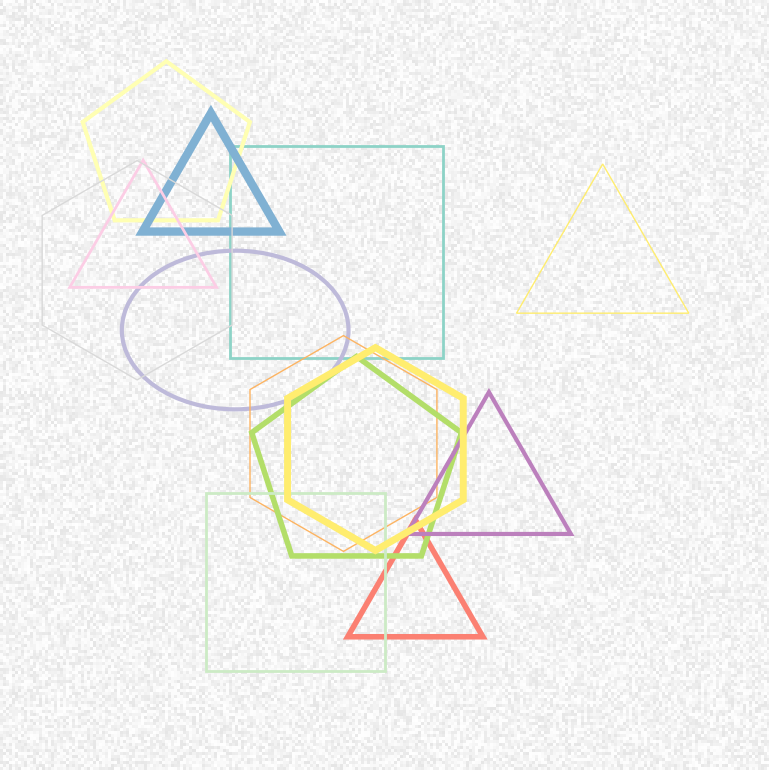[{"shape": "square", "thickness": 1, "radius": 0.69, "center": [0.437, 0.673]}, {"shape": "pentagon", "thickness": 1.5, "radius": 0.57, "center": [0.216, 0.806]}, {"shape": "oval", "thickness": 1.5, "radius": 0.74, "center": [0.305, 0.571]}, {"shape": "triangle", "thickness": 2, "radius": 0.51, "center": [0.539, 0.224]}, {"shape": "triangle", "thickness": 3, "radius": 0.51, "center": [0.274, 0.751]}, {"shape": "hexagon", "thickness": 0.5, "radius": 0.7, "center": [0.446, 0.424]}, {"shape": "pentagon", "thickness": 2, "radius": 0.72, "center": [0.463, 0.394]}, {"shape": "triangle", "thickness": 1, "radius": 0.55, "center": [0.186, 0.682]}, {"shape": "hexagon", "thickness": 0.5, "radius": 0.71, "center": [0.178, 0.649]}, {"shape": "triangle", "thickness": 1.5, "radius": 0.61, "center": [0.635, 0.368]}, {"shape": "square", "thickness": 1, "radius": 0.58, "center": [0.384, 0.244]}, {"shape": "triangle", "thickness": 0.5, "radius": 0.65, "center": [0.783, 0.658]}, {"shape": "hexagon", "thickness": 2.5, "radius": 0.66, "center": [0.488, 0.417]}]